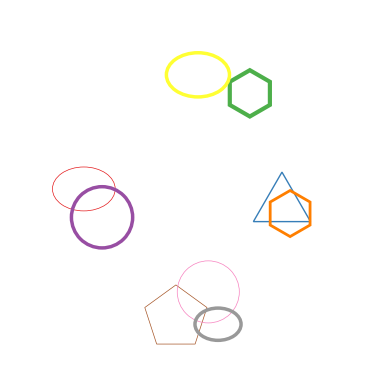[{"shape": "oval", "thickness": 0.5, "radius": 0.41, "center": [0.218, 0.509]}, {"shape": "triangle", "thickness": 1, "radius": 0.43, "center": [0.732, 0.467]}, {"shape": "hexagon", "thickness": 3, "radius": 0.3, "center": [0.649, 0.758]}, {"shape": "circle", "thickness": 2.5, "radius": 0.4, "center": [0.265, 0.436]}, {"shape": "hexagon", "thickness": 2, "radius": 0.3, "center": [0.754, 0.445]}, {"shape": "oval", "thickness": 2.5, "radius": 0.41, "center": [0.514, 0.806]}, {"shape": "pentagon", "thickness": 0.5, "radius": 0.42, "center": [0.457, 0.175]}, {"shape": "circle", "thickness": 0.5, "radius": 0.4, "center": [0.541, 0.242]}, {"shape": "oval", "thickness": 2.5, "radius": 0.3, "center": [0.566, 0.158]}]